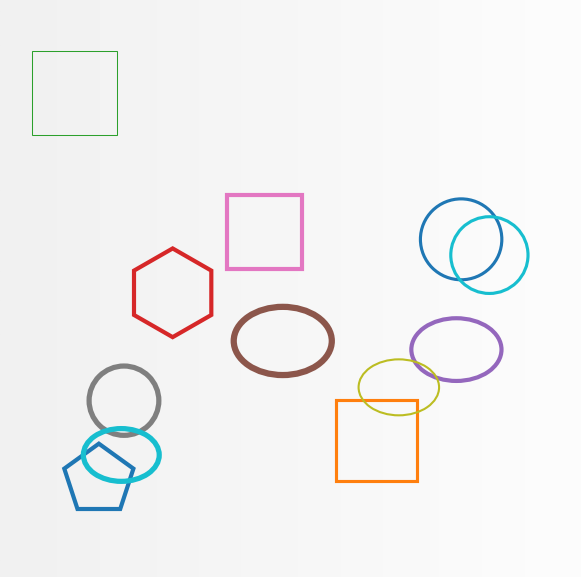[{"shape": "circle", "thickness": 1.5, "radius": 0.35, "center": [0.793, 0.585]}, {"shape": "pentagon", "thickness": 2, "radius": 0.31, "center": [0.17, 0.168]}, {"shape": "square", "thickness": 1.5, "radius": 0.35, "center": [0.648, 0.237]}, {"shape": "square", "thickness": 0.5, "radius": 0.36, "center": [0.128, 0.839]}, {"shape": "hexagon", "thickness": 2, "radius": 0.38, "center": [0.297, 0.492]}, {"shape": "oval", "thickness": 2, "radius": 0.39, "center": [0.785, 0.394]}, {"shape": "oval", "thickness": 3, "radius": 0.42, "center": [0.486, 0.409]}, {"shape": "square", "thickness": 2, "radius": 0.32, "center": [0.455, 0.598]}, {"shape": "circle", "thickness": 2.5, "radius": 0.3, "center": [0.213, 0.305]}, {"shape": "oval", "thickness": 1, "radius": 0.35, "center": [0.686, 0.328]}, {"shape": "circle", "thickness": 1.5, "radius": 0.33, "center": [0.842, 0.557]}, {"shape": "oval", "thickness": 2.5, "radius": 0.33, "center": [0.209, 0.211]}]